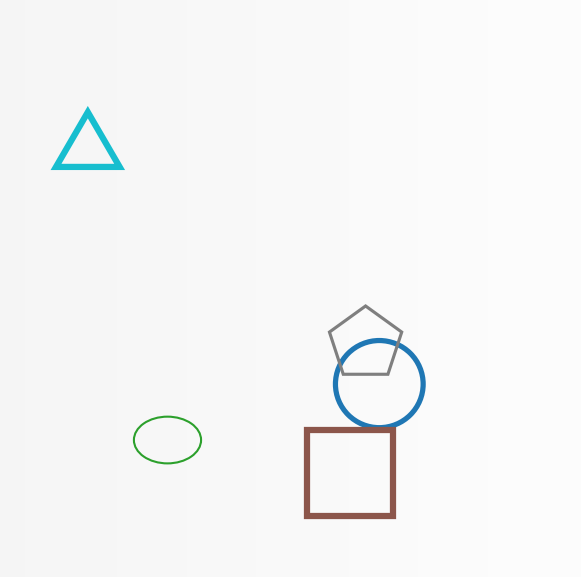[{"shape": "circle", "thickness": 2.5, "radius": 0.38, "center": [0.653, 0.334]}, {"shape": "oval", "thickness": 1, "radius": 0.29, "center": [0.288, 0.237]}, {"shape": "square", "thickness": 3, "radius": 0.37, "center": [0.602, 0.18]}, {"shape": "pentagon", "thickness": 1.5, "radius": 0.33, "center": [0.629, 0.404]}, {"shape": "triangle", "thickness": 3, "radius": 0.32, "center": [0.151, 0.742]}]